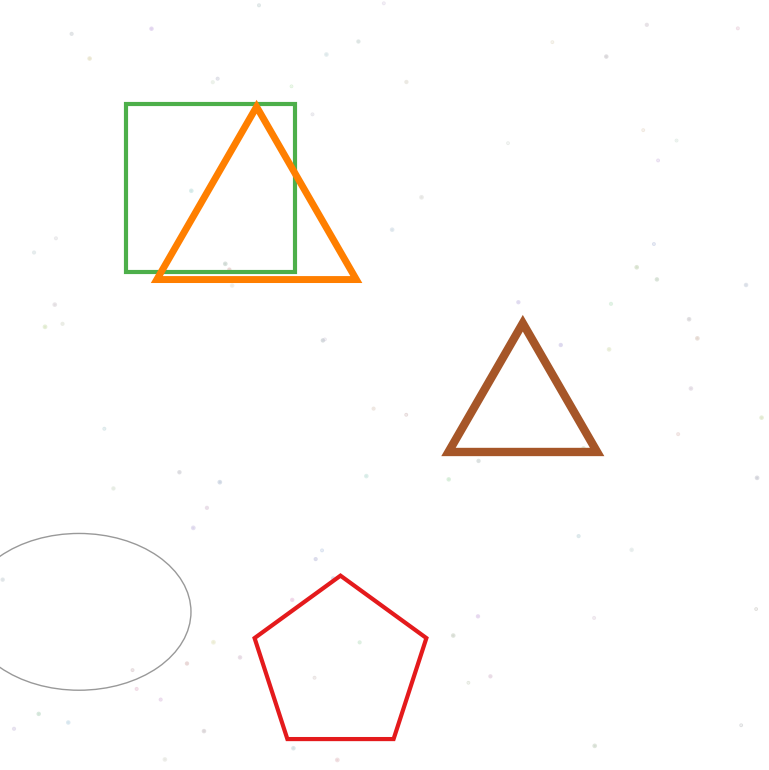[{"shape": "pentagon", "thickness": 1.5, "radius": 0.59, "center": [0.442, 0.135]}, {"shape": "square", "thickness": 1.5, "radius": 0.55, "center": [0.273, 0.756]}, {"shape": "triangle", "thickness": 2.5, "radius": 0.75, "center": [0.333, 0.712]}, {"shape": "triangle", "thickness": 3, "radius": 0.56, "center": [0.679, 0.469]}, {"shape": "oval", "thickness": 0.5, "radius": 0.73, "center": [0.103, 0.205]}]